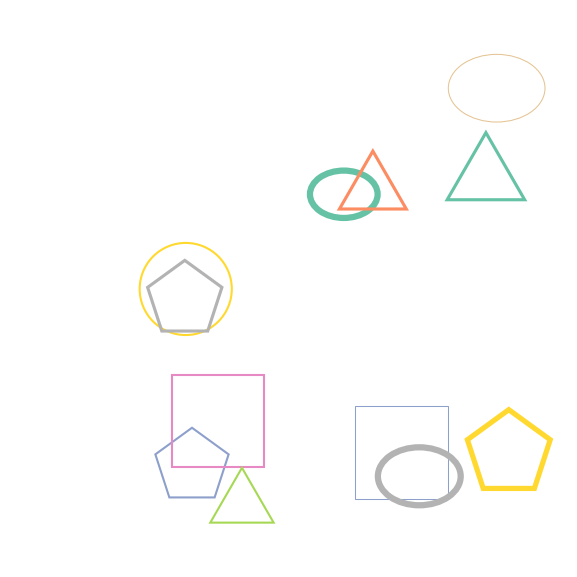[{"shape": "oval", "thickness": 3, "radius": 0.29, "center": [0.595, 0.663]}, {"shape": "triangle", "thickness": 1.5, "radius": 0.39, "center": [0.841, 0.692]}, {"shape": "triangle", "thickness": 1.5, "radius": 0.33, "center": [0.646, 0.671]}, {"shape": "square", "thickness": 0.5, "radius": 0.4, "center": [0.696, 0.216]}, {"shape": "pentagon", "thickness": 1, "radius": 0.33, "center": [0.332, 0.192]}, {"shape": "square", "thickness": 1, "radius": 0.4, "center": [0.378, 0.27]}, {"shape": "triangle", "thickness": 1, "radius": 0.32, "center": [0.419, 0.126]}, {"shape": "circle", "thickness": 1, "radius": 0.4, "center": [0.322, 0.499]}, {"shape": "pentagon", "thickness": 2.5, "radius": 0.38, "center": [0.881, 0.214]}, {"shape": "oval", "thickness": 0.5, "radius": 0.42, "center": [0.86, 0.846]}, {"shape": "oval", "thickness": 3, "radius": 0.36, "center": [0.726, 0.174]}, {"shape": "pentagon", "thickness": 1.5, "radius": 0.34, "center": [0.32, 0.481]}]